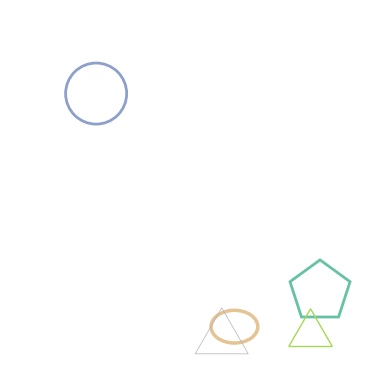[{"shape": "pentagon", "thickness": 2, "radius": 0.41, "center": [0.831, 0.243]}, {"shape": "circle", "thickness": 2, "radius": 0.4, "center": [0.25, 0.757]}, {"shape": "triangle", "thickness": 1, "radius": 0.33, "center": [0.807, 0.133]}, {"shape": "oval", "thickness": 2.5, "radius": 0.3, "center": [0.609, 0.152]}, {"shape": "triangle", "thickness": 0.5, "radius": 0.4, "center": [0.576, 0.121]}]